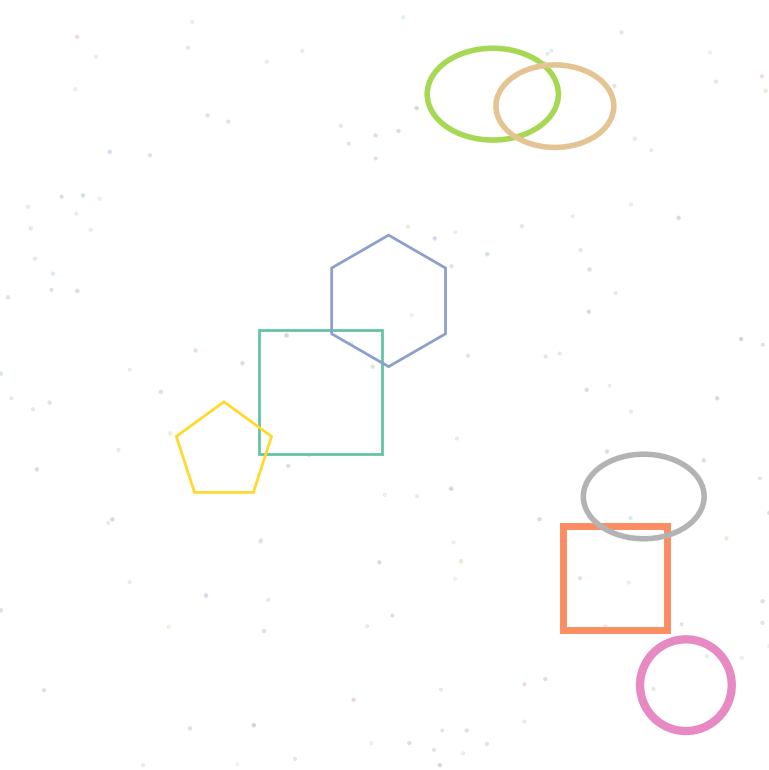[{"shape": "square", "thickness": 1, "radius": 0.4, "center": [0.416, 0.491]}, {"shape": "square", "thickness": 2.5, "radius": 0.34, "center": [0.799, 0.25]}, {"shape": "hexagon", "thickness": 1, "radius": 0.43, "center": [0.505, 0.609]}, {"shape": "circle", "thickness": 3, "radius": 0.3, "center": [0.891, 0.11]}, {"shape": "oval", "thickness": 2, "radius": 0.43, "center": [0.64, 0.878]}, {"shape": "pentagon", "thickness": 1, "radius": 0.33, "center": [0.291, 0.413]}, {"shape": "oval", "thickness": 2, "radius": 0.38, "center": [0.721, 0.862]}, {"shape": "oval", "thickness": 2, "radius": 0.39, "center": [0.836, 0.355]}]